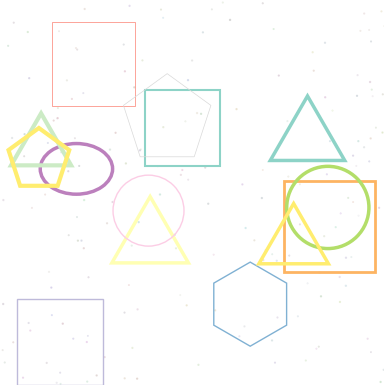[{"shape": "triangle", "thickness": 2.5, "radius": 0.56, "center": [0.799, 0.639]}, {"shape": "square", "thickness": 1.5, "radius": 0.49, "center": [0.474, 0.668]}, {"shape": "triangle", "thickness": 2.5, "radius": 0.57, "center": [0.39, 0.375]}, {"shape": "square", "thickness": 1, "radius": 0.55, "center": [0.156, 0.112]}, {"shape": "square", "thickness": 0.5, "radius": 0.54, "center": [0.243, 0.834]}, {"shape": "hexagon", "thickness": 1, "radius": 0.55, "center": [0.65, 0.21]}, {"shape": "square", "thickness": 2, "radius": 0.59, "center": [0.855, 0.411]}, {"shape": "circle", "thickness": 2.5, "radius": 0.53, "center": [0.851, 0.461]}, {"shape": "circle", "thickness": 1, "radius": 0.46, "center": [0.386, 0.453]}, {"shape": "pentagon", "thickness": 0.5, "radius": 0.6, "center": [0.434, 0.689]}, {"shape": "oval", "thickness": 2.5, "radius": 0.47, "center": [0.198, 0.561]}, {"shape": "triangle", "thickness": 3, "radius": 0.45, "center": [0.107, 0.616]}, {"shape": "triangle", "thickness": 2.5, "radius": 0.52, "center": [0.763, 0.367]}, {"shape": "pentagon", "thickness": 3, "radius": 0.41, "center": [0.101, 0.585]}]